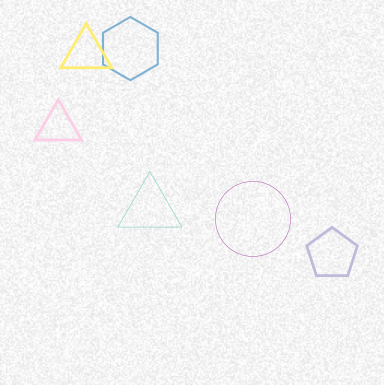[{"shape": "triangle", "thickness": 0.5, "radius": 0.48, "center": [0.389, 0.458]}, {"shape": "pentagon", "thickness": 2, "radius": 0.35, "center": [0.863, 0.34]}, {"shape": "hexagon", "thickness": 1.5, "radius": 0.41, "center": [0.339, 0.874]}, {"shape": "triangle", "thickness": 2, "radius": 0.35, "center": [0.151, 0.671]}, {"shape": "circle", "thickness": 0.5, "radius": 0.49, "center": [0.657, 0.431]}, {"shape": "triangle", "thickness": 2, "radius": 0.38, "center": [0.224, 0.862]}]